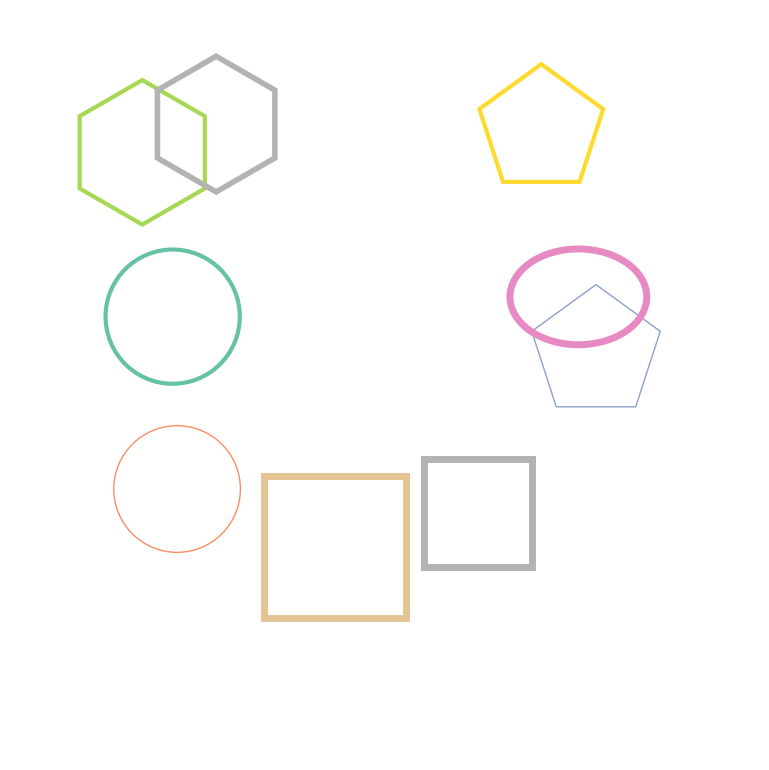[{"shape": "circle", "thickness": 1.5, "radius": 0.44, "center": [0.224, 0.589]}, {"shape": "circle", "thickness": 0.5, "radius": 0.41, "center": [0.23, 0.365]}, {"shape": "pentagon", "thickness": 0.5, "radius": 0.44, "center": [0.774, 0.543]}, {"shape": "oval", "thickness": 2.5, "radius": 0.44, "center": [0.751, 0.615]}, {"shape": "hexagon", "thickness": 1.5, "radius": 0.47, "center": [0.185, 0.802]}, {"shape": "pentagon", "thickness": 1.5, "radius": 0.42, "center": [0.703, 0.832]}, {"shape": "square", "thickness": 2.5, "radius": 0.46, "center": [0.435, 0.29]}, {"shape": "square", "thickness": 2.5, "radius": 0.35, "center": [0.621, 0.334]}, {"shape": "hexagon", "thickness": 2, "radius": 0.44, "center": [0.281, 0.839]}]